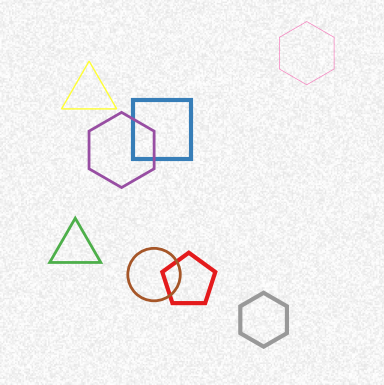[{"shape": "pentagon", "thickness": 3, "radius": 0.36, "center": [0.49, 0.271]}, {"shape": "square", "thickness": 3, "radius": 0.38, "center": [0.421, 0.664]}, {"shape": "triangle", "thickness": 2, "radius": 0.38, "center": [0.195, 0.357]}, {"shape": "hexagon", "thickness": 2, "radius": 0.49, "center": [0.316, 0.61]}, {"shape": "triangle", "thickness": 1, "radius": 0.41, "center": [0.231, 0.758]}, {"shape": "circle", "thickness": 2, "radius": 0.34, "center": [0.4, 0.287]}, {"shape": "hexagon", "thickness": 0.5, "radius": 0.41, "center": [0.797, 0.862]}, {"shape": "hexagon", "thickness": 3, "radius": 0.35, "center": [0.685, 0.17]}]